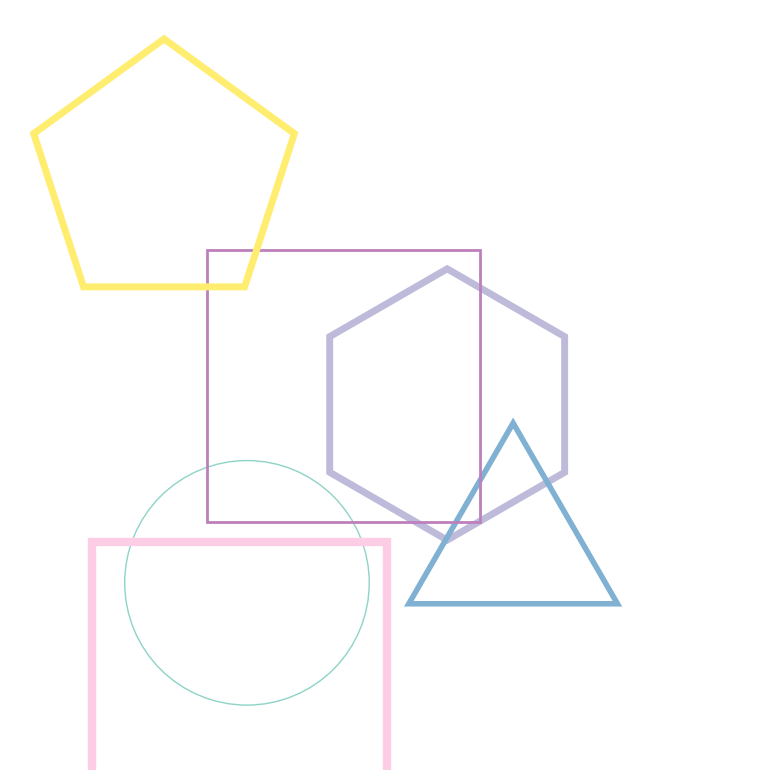[{"shape": "circle", "thickness": 0.5, "radius": 0.79, "center": [0.321, 0.243]}, {"shape": "hexagon", "thickness": 2.5, "radius": 0.88, "center": [0.581, 0.475]}, {"shape": "triangle", "thickness": 2, "radius": 0.78, "center": [0.666, 0.294]}, {"shape": "square", "thickness": 3, "radius": 0.96, "center": [0.312, 0.104]}, {"shape": "square", "thickness": 1, "radius": 0.89, "center": [0.447, 0.499]}, {"shape": "pentagon", "thickness": 2.5, "radius": 0.89, "center": [0.213, 0.771]}]